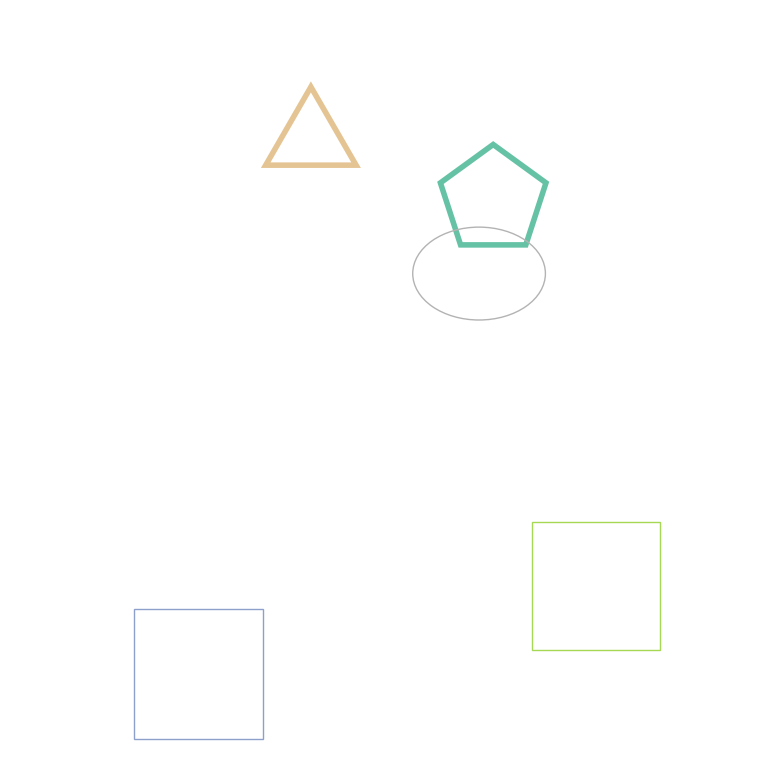[{"shape": "pentagon", "thickness": 2, "radius": 0.36, "center": [0.641, 0.74]}, {"shape": "square", "thickness": 0.5, "radius": 0.42, "center": [0.258, 0.125]}, {"shape": "square", "thickness": 0.5, "radius": 0.42, "center": [0.774, 0.239]}, {"shape": "triangle", "thickness": 2, "radius": 0.34, "center": [0.404, 0.819]}, {"shape": "oval", "thickness": 0.5, "radius": 0.43, "center": [0.622, 0.645]}]